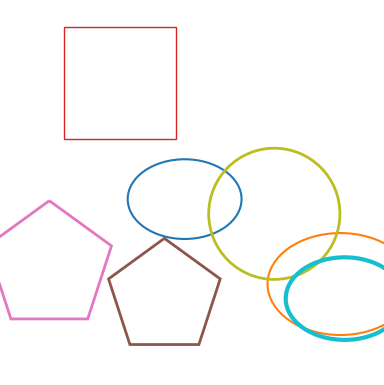[{"shape": "oval", "thickness": 1.5, "radius": 0.74, "center": [0.48, 0.483]}, {"shape": "oval", "thickness": 1.5, "radius": 0.95, "center": [0.884, 0.262]}, {"shape": "square", "thickness": 1, "radius": 0.73, "center": [0.312, 0.784]}, {"shape": "pentagon", "thickness": 2, "radius": 0.76, "center": [0.427, 0.228]}, {"shape": "pentagon", "thickness": 2, "radius": 0.85, "center": [0.128, 0.309]}, {"shape": "circle", "thickness": 2, "radius": 0.85, "center": [0.712, 0.445]}, {"shape": "oval", "thickness": 3, "radius": 0.77, "center": [0.895, 0.224]}]